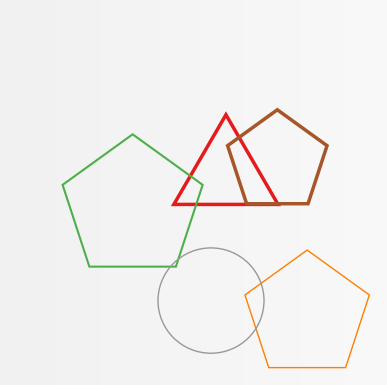[{"shape": "triangle", "thickness": 2.5, "radius": 0.78, "center": [0.583, 0.547]}, {"shape": "pentagon", "thickness": 1.5, "radius": 0.95, "center": [0.342, 0.461]}, {"shape": "pentagon", "thickness": 1, "radius": 0.84, "center": [0.793, 0.182]}, {"shape": "pentagon", "thickness": 2.5, "radius": 0.67, "center": [0.716, 0.58]}, {"shape": "circle", "thickness": 1, "radius": 0.68, "center": [0.545, 0.219]}]